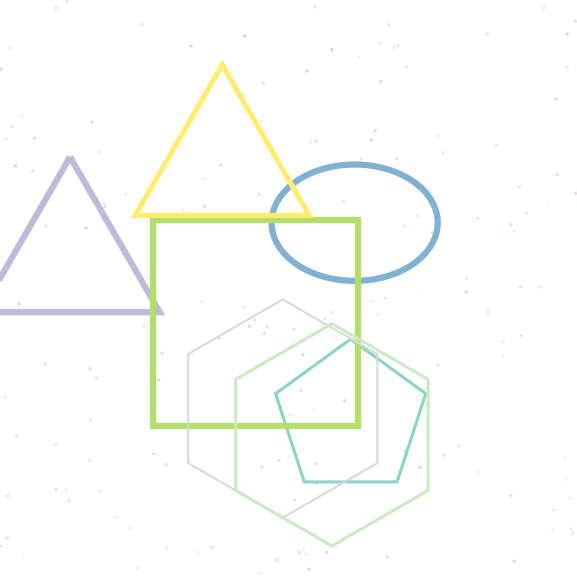[{"shape": "pentagon", "thickness": 1.5, "radius": 0.68, "center": [0.607, 0.275]}, {"shape": "triangle", "thickness": 3, "radius": 0.9, "center": [0.121, 0.548]}, {"shape": "oval", "thickness": 3, "radius": 0.72, "center": [0.614, 0.614]}, {"shape": "square", "thickness": 3, "radius": 0.89, "center": [0.443, 0.439]}, {"shape": "hexagon", "thickness": 1, "radius": 0.94, "center": [0.49, 0.292]}, {"shape": "hexagon", "thickness": 1.5, "radius": 0.96, "center": [0.575, 0.246]}, {"shape": "triangle", "thickness": 2.5, "radius": 0.87, "center": [0.385, 0.713]}]